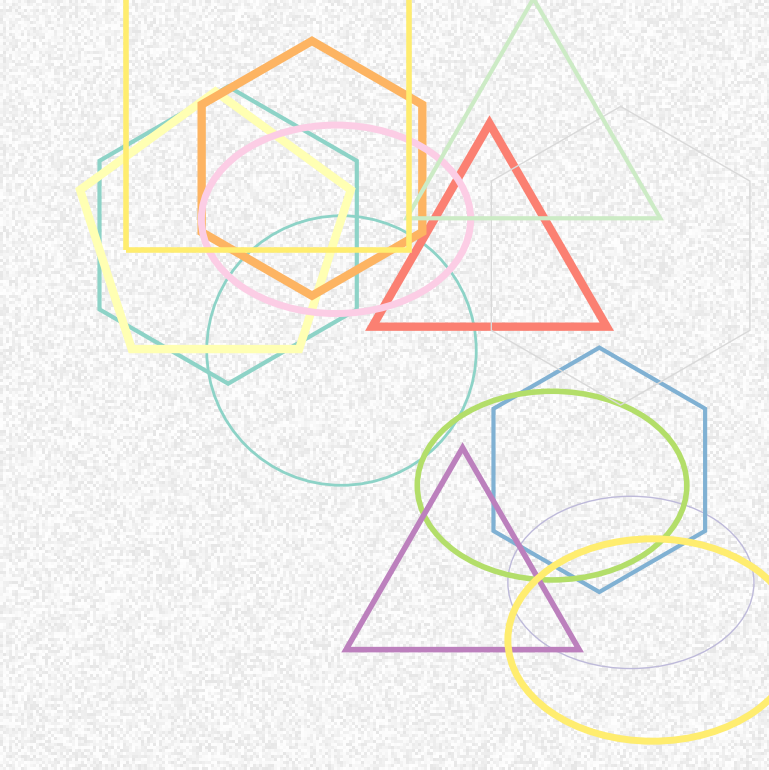[{"shape": "hexagon", "thickness": 1.5, "radius": 0.96, "center": [0.296, 0.695]}, {"shape": "circle", "thickness": 1, "radius": 0.88, "center": [0.443, 0.545]}, {"shape": "pentagon", "thickness": 3, "radius": 0.92, "center": [0.28, 0.696]}, {"shape": "oval", "thickness": 0.5, "radius": 0.8, "center": [0.819, 0.244]}, {"shape": "triangle", "thickness": 3, "radius": 0.88, "center": [0.636, 0.664]}, {"shape": "hexagon", "thickness": 1.5, "radius": 0.79, "center": [0.778, 0.39]}, {"shape": "hexagon", "thickness": 3, "radius": 0.83, "center": [0.405, 0.781]}, {"shape": "oval", "thickness": 2, "radius": 0.88, "center": [0.717, 0.369]}, {"shape": "oval", "thickness": 2.5, "radius": 0.87, "center": [0.436, 0.715]}, {"shape": "hexagon", "thickness": 0.5, "radius": 0.97, "center": [0.806, 0.668]}, {"shape": "triangle", "thickness": 2, "radius": 0.87, "center": [0.601, 0.244]}, {"shape": "triangle", "thickness": 1.5, "radius": 0.95, "center": [0.693, 0.812]}, {"shape": "oval", "thickness": 2.5, "radius": 0.94, "center": [0.847, 0.169]}, {"shape": "square", "thickness": 2, "radius": 0.92, "center": [0.347, 0.859]}]